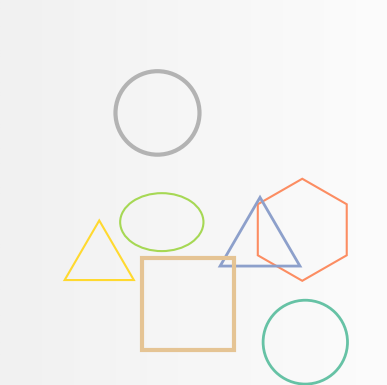[{"shape": "circle", "thickness": 2, "radius": 0.54, "center": [0.788, 0.111]}, {"shape": "hexagon", "thickness": 1.5, "radius": 0.66, "center": [0.78, 0.403]}, {"shape": "triangle", "thickness": 2, "radius": 0.59, "center": [0.671, 0.368]}, {"shape": "oval", "thickness": 1.5, "radius": 0.54, "center": [0.418, 0.423]}, {"shape": "triangle", "thickness": 1.5, "radius": 0.52, "center": [0.256, 0.324]}, {"shape": "square", "thickness": 3, "radius": 0.6, "center": [0.485, 0.211]}, {"shape": "circle", "thickness": 3, "radius": 0.54, "center": [0.406, 0.707]}]